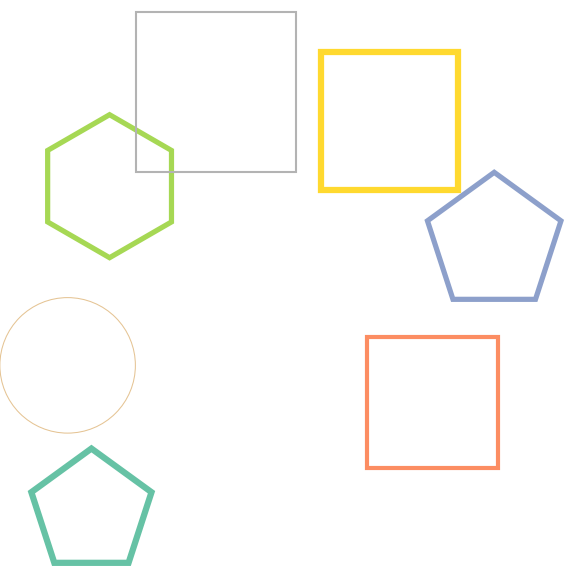[{"shape": "pentagon", "thickness": 3, "radius": 0.55, "center": [0.158, 0.113]}, {"shape": "square", "thickness": 2, "radius": 0.57, "center": [0.749, 0.302]}, {"shape": "pentagon", "thickness": 2.5, "radius": 0.61, "center": [0.856, 0.579]}, {"shape": "hexagon", "thickness": 2.5, "radius": 0.62, "center": [0.19, 0.677]}, {"shape": "square", "thickness": 3, "radius": 0.6, "center": [0.674, 0.789]}, {"shape": "circle", "thickness": 0.5, "radius": 0.59, "center": [0.117, 0.366]}, {"shape": "square", "thickness": 1, "radius": 0.69, "center": [0.373, 0.84]}]